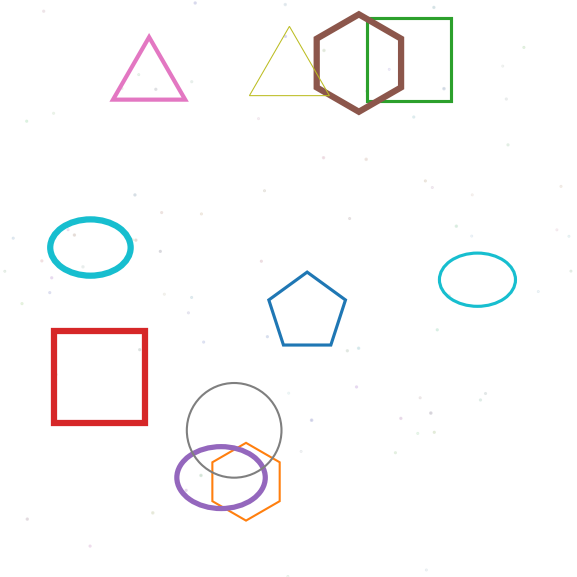[{"shape": "pentagon", "thickness": 1.5, "radius": 0.35, "center": [0.532, 0.458]}, {"shape": "hexagon", "thickness": 1, "radius": 0.34, "center": [0.426, 0.165]}, {"shape": "square", "thickness": 1.5, "radius": 0.36, "center": [0.709, 0.896]}, {"shape": "square", "thickness": 3, "radius": 0.4, "center": [0.172, 0.346]}, {"shape": "oval", "thickness": 2.5, "radius": 0.38, "center": [0.383, 0.172]}, {"shape": "hexagon", "thickness": 3, "radius": 0.42, "center": [0.621, 0.89]}, {"shape": "triangle", "thickness": 2, "radius": 0.36, "center": [0.258, 0.863]}, {"shape": "circle", "thickness": 1, "radius": 0.41, "center": [0.405, 0.254]}, {"shape": "triangle", "thickness": 0.5, "radius": 0.4, "center": [0.501, 0.874]}, {"shape": "oval", "thickness": 3, "radius": 0.35, "center": [0.157, 0.571]}, {"shape": "oval", "thickness": 1.5, "radius": 0.33, "center": [0.827, 0.515]}]